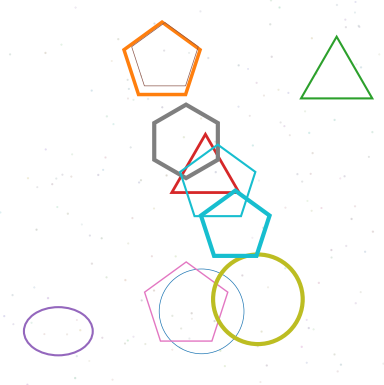[{"shape": "circle", "thickness": 0.5, "radius": 0.55, "center": [0.524, 0.191]}, {"shape": "pentagon", "thickness": 2.5, "radius": 0.52, "center": [0.421, 0.839]}, {"shape": "triangle", "thickness": 1.5, "radius": 0.53, "center": [0.874, 0.798]}, {"shape": "triangle", "thickness": 2, "radius": 0.5, "center": [0.534, 0.55]}, {"shape": "oval", "thickness": 1.5, "radius": 0.45, "center": [0.152, 0.14]}, {"shape": "pentagon", "thickness": 0.5, "radius": 0.45, "center": [0.428, 0.851]}, {"shape": "pentagon", "thickness": 1, "radius": 0.57, "center": [0.484, 0.206]}, {"shape": "hexagon", "thickness": 3, "radius": 0.48, "center": [0.483, 0.633]}, {"shape": "circle", "thickness": 3, "radius": 0.58, "center": [0.67, 0.223]}, {"shape": "pentagon", "thickness": 3, "radius": 0.47, "center": [0.611, 0.411]}, {"shape": "pentagon", "thickness": 1.5, "radius": 0.51, "center": [0.566, 0.522]}]